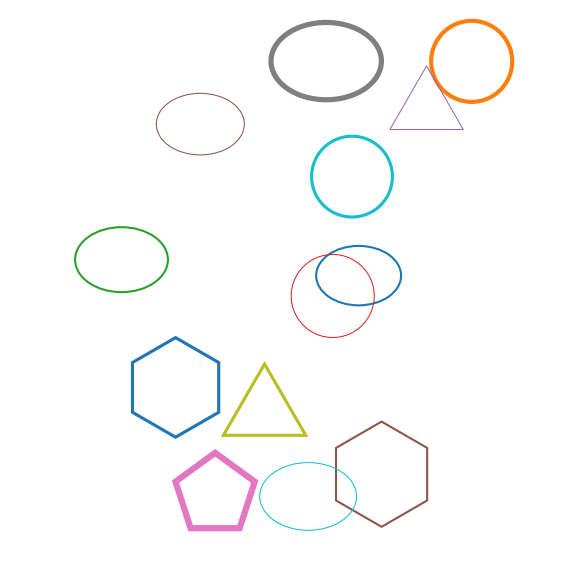[{"shape": "hexagon", "thickness": 1.5, "radius": 0.43, "center": [0.304, 0.328]}, {"shape": "oval", "thickness": 1, "radius": 0.37, "center": [0.621, 0.522]}, {"shape": "circle", "thickness": 2, "radius": 0.35, "center": [0.817, 0.893]}, {"shape": "oval", "thickness": 1, "radius": 0.4, "center": [0.21, 0.549]}, {"shape": "circle", "thickness": 0.5, "radius": 0.36, "center": [0.576, 0.487]}, {"shape": "triangle", "thickness": 0.5, "radius": 0.37, "center": [0.739, 0.812]}, {"shape": "oval", "thickness": 0.5, "radius": 0.38, "center": [0.347, 0.784]}, {"shape": "hexagon", "thickness": 1, "radius": 0.46, "center": [0.661, 0.178]}, {"shape": "pentagon", "thickness": 3, "radius": 0.36, "center": [0.373, 0.143]}, {"shape": "oval", "thickness": 2.5, "radius": 0.48, "center": [0.565, 0.893]}, {"shape": "triangle", "thickness": 1.5, "radius": 0.41, "center": [0.458, 0.287]}, {"shape": "oval", "thickness": 0.5, "radius": 0.42, "center": [0.534, 0.139]}, {"shape": "circle", "thickness": 1.5, "radius": 0.35, "center": [0.61, 0.693]}]